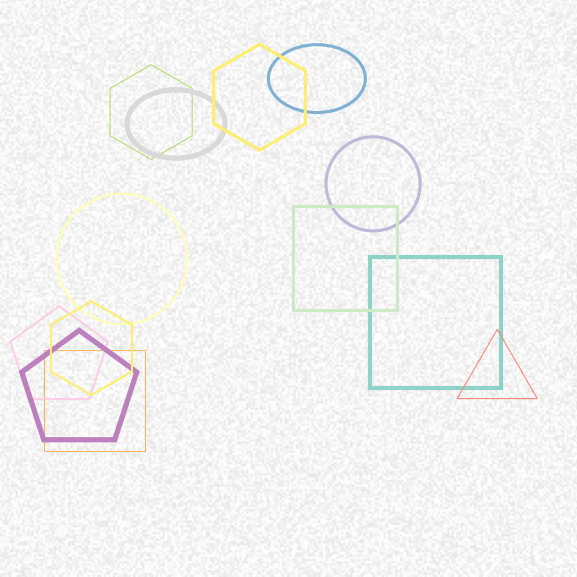[{"shape": "square", "thickness": 2, "radius": 0.57, "center": [0.754, 0.44]}, {"shape": "circle", "thickness": 1, "radius": 0.57, "center": [0.211, 0.551]}, {"shape": "circle", "thickness": 1.5, "radius": 0.41, "center": [0.646, 0.681]}, {"shape": "triangle", "thickness": 0.5, "radius": 0.4, "center": [0.861, 0.349]}, {"shape": "oval", "thickness": 1.5, "radius": 0.42, "center": [0.549, 0.863]}, {"shape": "square", "thickness": 0.5, "radius": 0.44, "center": [0.164, 0.306]}, {"shape": "hexagon", "thickness": 0.5, "radius": 0.41, "center": [0.262, 0.805]}, {"shape": "pentagon", "thickness": 1, "radius": 0.44, "center": [0.102, 0.38]}, {"shape": "oval", "thickness": 2.5, "radius": 0.42, "center": [0.305, 0.785]}, {"shape": "pentagon", "thickness": 2.5, "radius": 0.52, "center": [0.137, 0.322]}, {"shape": "square", "thickness": 1.5, "radius": 0.45, "center": [0.597, 0.552]}, {"shape": "hexagon", "thickness": 1, "radius": 0.41, "center": [0.158, 0.396]}, {"shape": "hexagon", "thickness": 1.5, "radius": 0.46, "center": [0.449, 0.831]}]